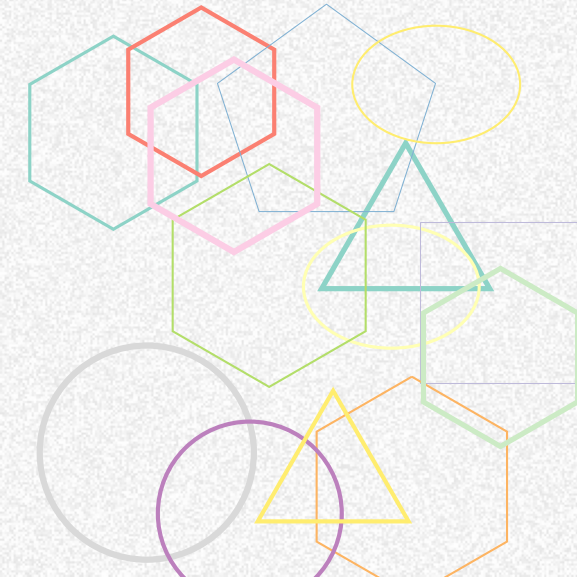[{"shape": "hexagon", "thickness": 1.5, "radius": 0.84, "center": [0.196, 0.769]}, {"shape": "triangle", "thickness": 2.5, "radius": 0.84, "center": [0.702, 0.583]}, {"shape": "oval", "thickness": 1.5, "radius": 0.76, "center": [0.678, 0.503]}, {"shape": "square", "thickness": 0.5, "radius": 0.69, "center": [0.866, 0.475]}, {"shape": "hexagon", "thickness": 2, "radius": 0.73, "center": [0.348, 0.84]}, {"shape": "pentagon", "thickness": 0.5, "radius": 0.99, "center": [0.565, 0.793]}, {"shape": "hexagon", "thickness": 1, "radius": 0.95, "center": [0.713, 0.157]}, {"shape": "hexagon", "thickness": 1, "radius": 0.96, "center": [0.466, 0.522]}, {"shape": "hexagon", "thickness": 3, "radius": 0.83, "center": [0.405, 0.729]}, {"shape": "circle", "thickness": 3, "radius": 0.93, "center": [0.254, 0.215]}, {"shape": "circle", "thickness": 2, "radius": 0.8, "center": [0.433, 0.11]}, {"shape": "hexagon", "thickness": 2.5, "radius": 0.77, "center": [0.867, 0.38]}, {"shape": "oval", "thickness": 1, "radius": 0.73, "center": [0.755, 0.853]}, {"shape": "triangle", "thickness": 2, "radius": 0.75, "center": [0.577, 0.172]}]